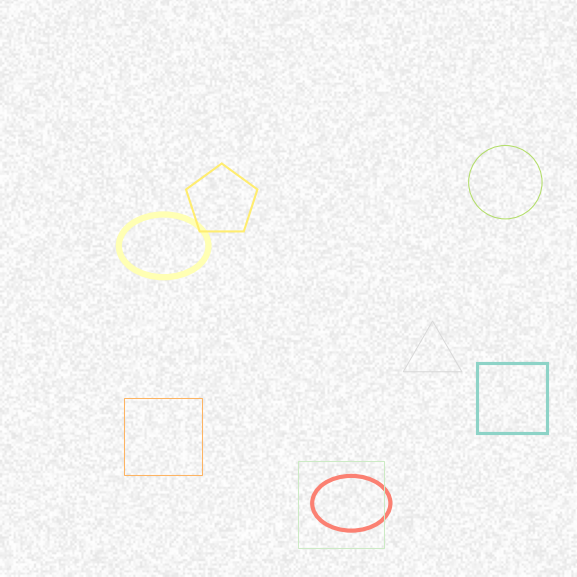[{"shape": "square", "thickness": 1.5, "radius": 0.3, "center": [0.887, 0.31]}, {"shape": "oval", "thickness": 3, "radius": 0.39, "center": [0.283, 0.573]}, {"shape": "oval", "thickness": 2, "radius": 0.34, "center": [0.608, 0.128]}, {"shape": "square", "thickness": 0.5, "radius": 0.34, "center": [0.282, 0.244]}, {"shape": "circle", "thickness": 0.5, "radius": 0.32, "center": [0.875, 0.684]}, {"shape": "triangle", "thickness": 0.5, "radius": 0.29, "center": [0.749, 0.385]}, {"shape": "square", "thickness": 0.5, "radius": 0.37, "center": [0.591, 0.126]}, {"shape": "pentagon", "thickness": 1, "radius": 0.33, "center": [0.384, 0.651]}]